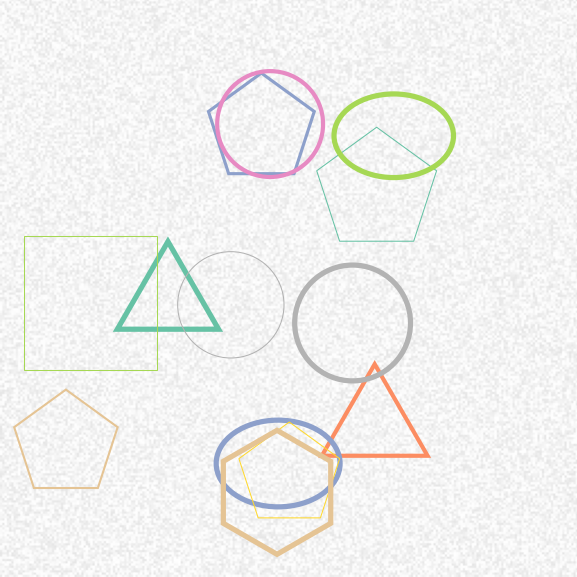[{"shape": "triangle", "thickness": 2.5, "radius": 0.51, "center": [0.291, 0.48]}, {"shape": "pentagon", "thickness": 0.5, "radius": 0.55, "center": [0.652, 0.67]}, {"shape": "triangle", "thickness": 2, "radius": 0.53, "center": [0.649, 0.263]}, {"shape": "oval", "thickness": 2.5, "radius": 0.54, "center": [0.482, 0.197]}, {"shape": "pentagon", "thickness": 1.5, "radius": 0.48, "center": [0.453, 0.776]}, {"shape": "circle", "thickness": 2, "radius": 0.46, "center": [0.468, 0.784]}, {"shape": "oval", "thickness": 2.5, "radius": 0.52, "center": [0.682, 0.764]}, {"shape": "square", "thickness": 0.5, "radius": 0.58, "center": [0.157, 0.474]}, {"shape": "pentagon", "thickness": 0.5, "radius": 0.46, "center": [0.501, 0.177]}, {"shape": "pentagon", "thickness": 1, "radius": 0.47, "center": [0.114, 0.23]}, {"shape": "hexagon", "thickness": 2.5, "radius": 0.54, "center": [0.48, 0.147]}, {"shape": "circle", "thickness": 0.5, "radius": 0.46, "center": [0.4, 0.471]}, {"shape": "circle", "thickness": 2.5, "radius": 0.5, "center": [0.611, 0.44]}]